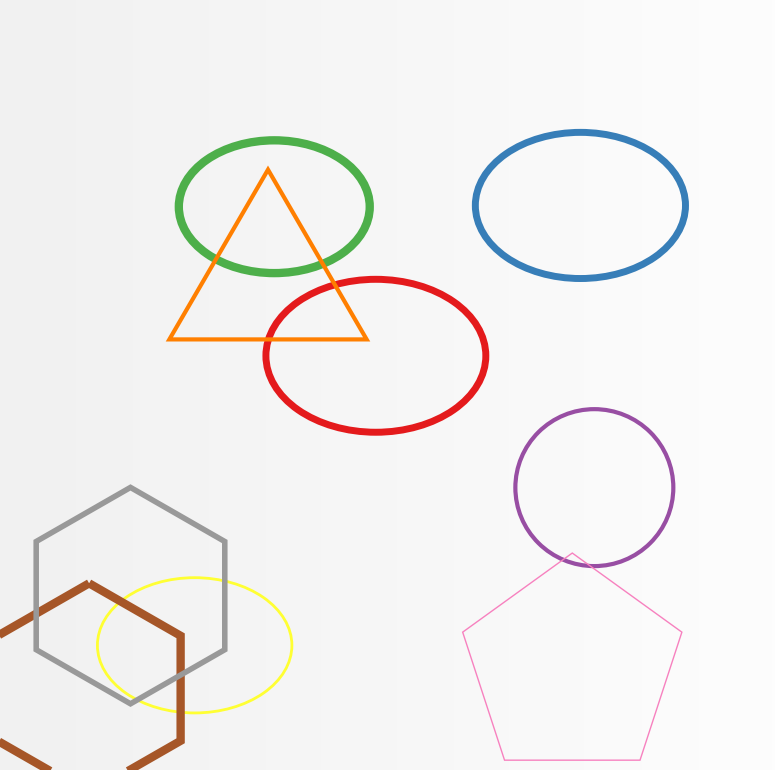[{"shape": "oval", "thickness": 2.5, "radius": 0.71, "center": [0.485, 0.538]}, {"shape": "oval", "thickness": 2.5, "radius": 0.68, "center": [0.749, 0.733]}, {"shape": "oval", "thickness": 3, "radius": 0.62, "center": [0.354, 0.732]}, {"shape": "circle", "thickness": 1.5, "radius": 0.51, "center": [0.767, 0.367]}, {"shape": "triangle", "thickness": 1.5, "radius": 0.73, "center": [0.346, 0.633]}, {"shape": "oval", "thickness": 1, "radius": 0.63, "center": [0.251, 0.162]}, {"shape": "hexagon", "thickness": 3, "radius": 0.68, "center": [0.115, 0.106]}, {"shape": "pentagon", "thickness": 0.5, "radius": 0.74, "center": [0.738, 0.133]}, {"shape": "hexagon", "thickness": 2, "radius": 0.7, "center": [0.168, 0.226]}]